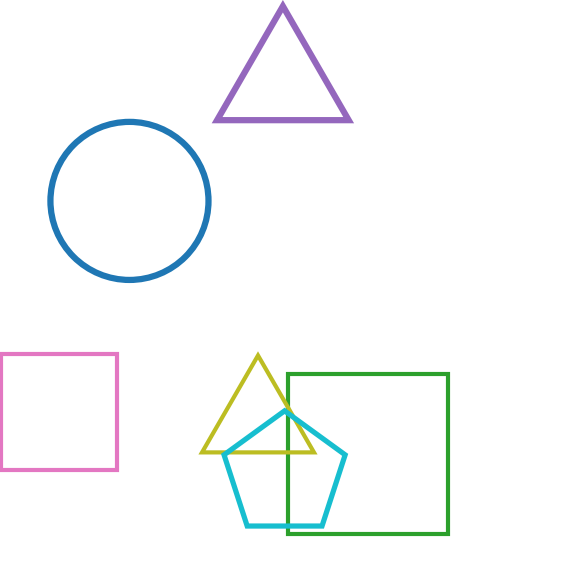[{"shape": "circle", "thickness": 3, "radius": 0.68, "center": [0.224, 0.651]}, {"shape": "square", "thickness": 2, "radius": 0.69, "center": [0.637, 0.214]}, {"shape": "triangle", "thickness": 3, "radius": 0.66, "center": [0.49, 0.857]}, {"shape": "square", "thickness": 2, "radius": 0.5, "center": [0.103, 0.286]}, {"shape": "triangle", "thickness": 2, "radius": 0.56, "center": [0.447, 0.272]}, {"shape": "pentagon", "thickness": 2.5, "radius": 0.55, "center": [0.493, 0.177]}]